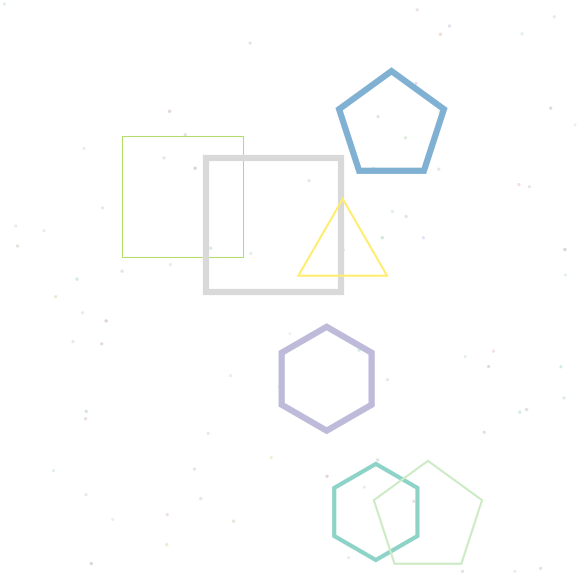[{"shape": "hexagon", "thickness": 2, "radius": 0.42, "center": [0.651, 0.113]}, {"shape": "hexagon", "thickness": 3, "radius": 0.45, "center": [0.566, 0.343]}, {"shape": "pentagon", "thickness": 3, "radius": 0.48, "center": [0.678, 0.781]}, {"shape": "square", "thickness": 0.5, "radius": 0.53, "center": [0.316, 0.659]}, {"shape": "square", "thickness": 3, "radius": 0.58, "center": [0.474, 0.609]}, {"shape": "pentagon", "thickness": 1, "radius": 0.49, "center": [0.741, 0.103]}, {"shape": "triangle", "thickness": 1, "radius": 0.44, "center": [0.593, 0.566]}]